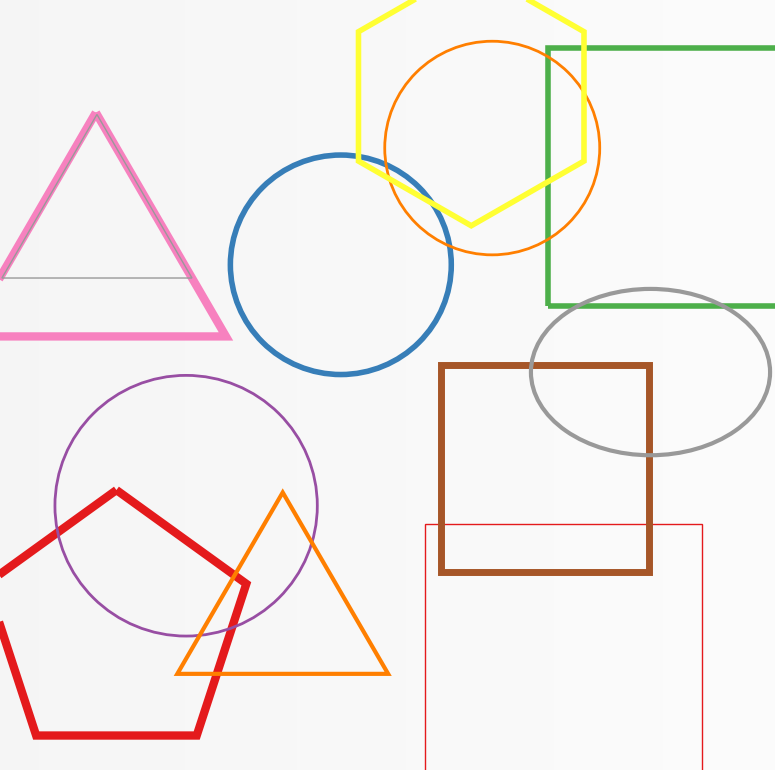[{"shape": "square", "thickness": 0.5, "radius": 0.89, "center": [0.727, 0.141]}, {"shape": "pentagon", "thickness": 3, "radius": 0.88, "center": [0.15, 0.187]}, {"shape": "circle", "thickness": 2, "radius": 0.71, "center": [0.44, 0.656]}, {"shape": "square", "thickness": 2, "radius": 0.84, "center": [0.874, 0.77]}, {"shape": "circle", "thickness": 1, "radius": 0.85, "center": [0.24, 0.343]}, {"shape": "triangle", "thickness": 1.5, "radius": 0.79, "center": [0.365, 0.203]}, {"shape": "circle", "thickness": 1, "radius": 0.69, "center": [0.635, 0.808]}, {"shape": "hexagon", "thickness": 2, "radius": 0.84, "center": [0.608, 0.875]}, {"shape": "square", "thickness": 2.5, "radius": 0.67, "center": [0.703, 0.391]}, {"shape": "triangle", "thickness": 3, "radius": 0.97, "center": [0.124, 0.66]}, {"shape": "oval", "thickness": 1.5, "radius": 0.77, "center": [0.839, 0.517]}, {"shape": "triangle", "thickness": 0.5, "radius": 0.71, "center": [0.125, 0.71]}]